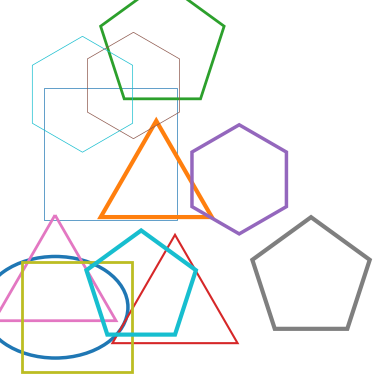[{"shape": "square", "thickness": 0.5, "radius": 0.86, "center": [0.286, 0.6]}, {"shape": "oval", "thickness": 2.5, "radius": 0.94, "center": [0.144, 0.202]}, {"shape": "triangle", "thickness": 3, "radius": 0.83, "center": [0.406, 0.52]}, {"shape": "pentagon", "thickness": 2, "radius": 0.84, "center": [0.422, 0.88]}, {"shape": "triangle", "thickness": 1.5, "radius": 0.94, "center": [0.455, 0.202]}, {"shape": "hexagon", "thickness": 2.5, "radius": 0.71, "center": [0.621, 0.534]}, {"shape": "hexagon", "thickness": 0.5, "radius": 0.69, "center": [0.347, 0.778]}, {"shape": "triangle", "thickness": 2, "radius": 0.91, "center": [0.143, 0.258]}, {"shape": "pentagon", "thickness": 3, "radius": 0.8, "center": [0.808, 0.276]}, {"shape": "square", "thickness": 2, "radius": 0.71, "center": [0.2, 0.176]}, {"shape": "hexagon", "thickness": 0.5, "radius": 0.75, "center": [0.214, 0.755]}, {"shape": "pentagon", "thickness": 3, "radius": 0.75, "center": [0.367, 0.252]}]